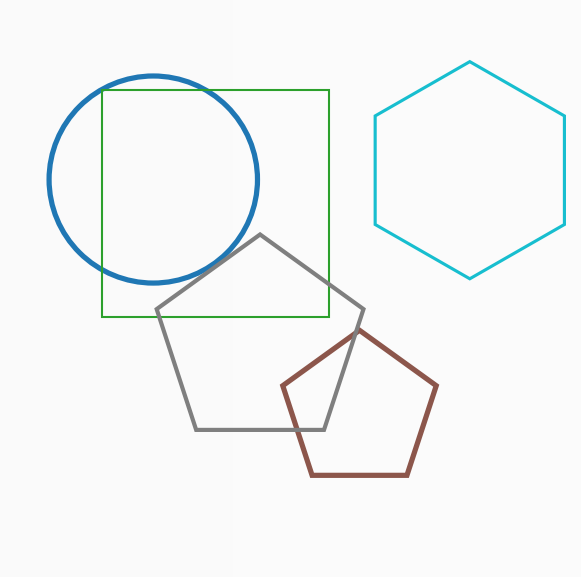[{"shape": "circle", "thickness": 2.5, "radius": 0.9, "center": [0.264, 0.688]}, {"shape": "square", "thickness": 1, "radius": 0.98, "center": [0.371, 0.647]}, {"shape": "pentagon", "thickness": 2.5, "radius": 0.69, "center": [0.619, 0.288]}, {"shape": "pentagon", "thickness": 2, "radius": 0.94, "center": [0.447, 0.406]}, {"shape": "hexagon", "thickness": 1.5, "radius": 0.94, "center": [0.808, 0.704]}]